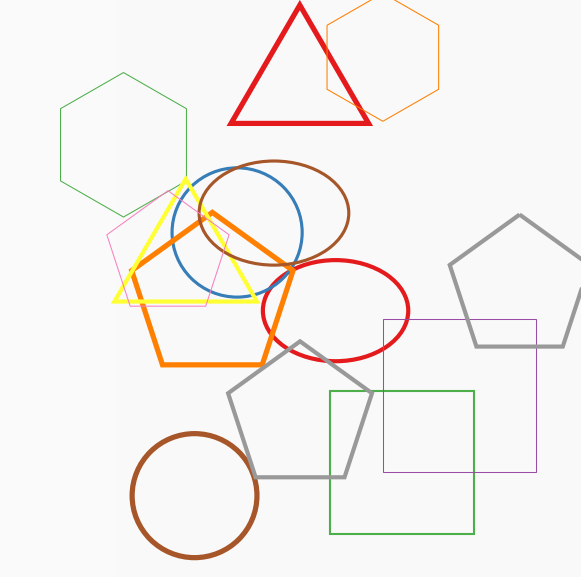[{"shape": "oval", "thickness": 2, "radius": 0.63, "center": [0.577, 0.461]}, {"shape": "triangle", "thickness": 2.5, "radius": 0.68, "center": [0.516, 0.854]}, {"shape": "circle", "thickness": 1.5, "radius": 0.56, "center": [0.408, 0.597]}, {"shape": "hexagon", "thickness": 0.5, "radius": 0.63, "center": [0.212, 0.748]}, {"shape": "square", "thickness": 1, "radius": 0.62, "center": [0.692, 0.199]}, {"shape": "square", "thickness": 0.5, "radius": 0.66, "center": [0.791, 0.314]}, {"shape": "hexagon", "thickness": 0.5, "radius": 0.55, "center": [0.659, 0.9]}, {"shape": "pentagon", "thickness": 2.5, "radius": 0.73, "center": [0.365, 0.485]}, {"shape": "triangle", "thickness": 2, "radius": 0.71, "center": [0.32, 0.548]}, {"shape": "circle", "thickness": 2.5, "radius": 0.54, "center": [0.335, 0.141]}, {"shape": "oval", "thickness": 1.5, "radius": 0.64, "center": [0.471, 0.63]}, {"shape": "pentagon", "thickness": 0.5, "radius": 0.55, "center": [0.289, 0.558]}, {"shape": "pentagon", "thickness": 2, "radius": 0.65, "center": [0.516, 0.278]}, {"shape": "pentagon", "thickness": 2, "radius": 0.63, "center": [0.894, 0.501]}]